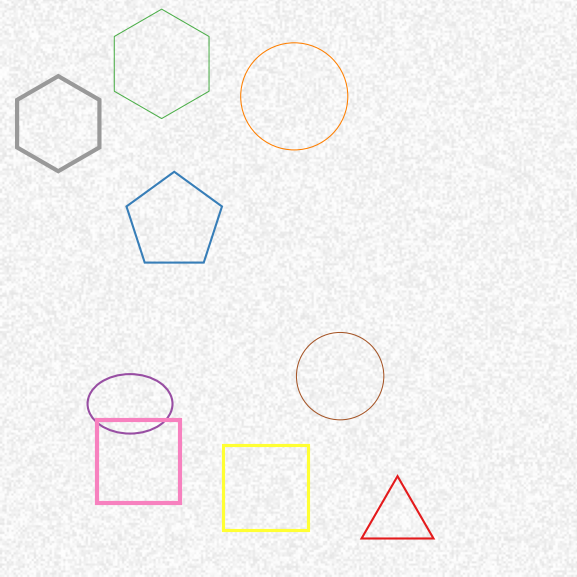[{"shape": "triangle", "thickness": 1, "radius": 0.36, "center": [0.688, 0.103]}, {"shape": "pentagon", "thickness": 1, "radius": 0.43, "center": [0.302, 0.615]}, {"shape": "hexagon", "thickness": 0.5, "radius": 0.47, "center": [0.28, 0.889]}, {"shape": "oval", "thickness": 1, "radius": 0.37, "center": [0.225, 0.3]}, {"shape": "circle", "thickness": 0.5, "radius": 0.46, "center": [0.51, 0.832]}, {"shape": "square", "thickness": 1.5, "radius": 0.37, "center": [0.46, 0.155]}, {"shape": "circle", "thickness": 0.5, "radius": 0.38, "center": [0.589, 0.348]}, {"shape": "square", "thickness": 2, "radius": 0.36, "center": [0.241, 0.2]}, {"shape": "hexagon", "thickness": 2, "radius": 0.41, "center": [0.101, 0.785]}]